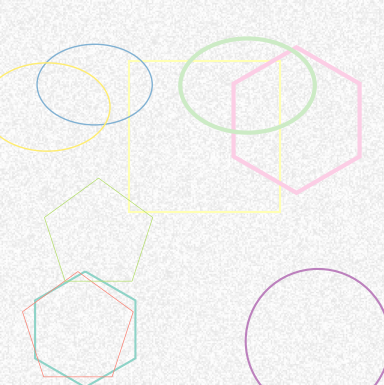[{"shape": "hexagon", "thickness": 1.5, "radius": 0.75, "center": [0.221, 0.145]}, {"shape": "square", "thickness": 1.5, "radius": 0.98, "center": [0.53, 0.645]}, {"shape": "pentagon", "thickness": 0.5, "radius": 0.76, "center": [0.202, 0.144]}, {"shape": "oval", "thickness": 1, "radius": 0.75, "center": [0.246, 0.78]}, {"shape": "pentagon", "thickness": 0.5, "radius": 0.74, "center": [0.256, 0.389]}, {"shape": "hexagon", "thickness": 3, "radius": 0.95, "center": [0.77, 0.688]}, {"shape": "circle", "thickness": 1.5, "radius": 0.94, "center": [0.826, 0.114]}, {"shape": "oval", "thickness": 3, "radius": 0.87, "center": [0.643, 0.778]}, {"shape": "oval", "thickness": 1, "radius": 0.82, "center": [0.122, 0.722]}]